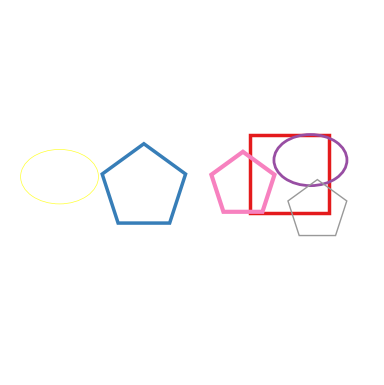[{"shape": "square", "thickness": 2.5, "radius": 0.51, "center": [0.753, 0.548]}, {"shape": "pentagon", "thickness": 2.5, "radius": 0.57, "center": [0.374, 0.513]}, {"shape": "oval", "thickness": 2, "radius": 0.47, "center": [0.806, 0.584]}, {"shape": "oval", "thickness": 0.5, "radius": 0.51, "center": [0.155, 0.541]}, {"shape": "pentagon", "thickness": 3, "radius": 0.43, "center": [0.631, 0.52]}, {"shape": "pentagon", "thickness": 1, "radius": 0.4, "center": [0.824, 0.453]}]